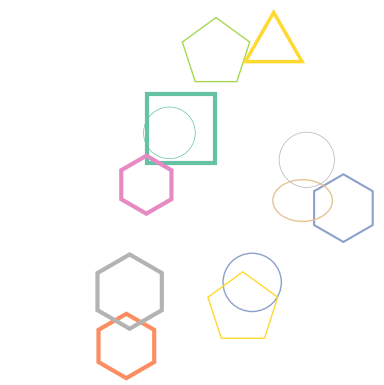[{"shape": "circle", "thickness": 0.5, "radius": 0.34, "center": [0.44, 0.655]}, {"shape": "square", "thickness": 3, "radius": 0.45, "center": [0.47, 0.665]}, {"shape": "hexagon", "thickness": 3, "radius": 0.42, "center": [0.328, 0.101]}, {"shape": "hexagon", "thickness": 1.5, "radius": 0.44, "center": [0.892, 0.459]}, {"shape": "circle", "thickness": 1, "radius": 0.38, "center": [0.655, 0.267]}, {"shape": "hexagon", "thickness": 3, "radius": 0.38, "center": [0.38, 0.52]}, {"shape": "pentagon", "thickness": 1, "radius": 0.46, "center": [0.561, 0.862]}, {"shape": "triangle", "thickness": 2.5, "radius": 0.43, "center": [0.711, 0.883]}, {"shape": "pentagon", "thickness": 1, "radius": 0.48, "center": [0.631, 0.199]}, {"shape": "oval", "thickness": 1, "radius": 0.39, "center": [0.786, 0.479]}, {"shape": "hexagon", "thickness": 3, "radius": 0.48, "center": [0.337, 0.243]}, {"shape": "circle", "thickness": 0.5, "radius": 0.36, "center": [0.797, 0.585]}]